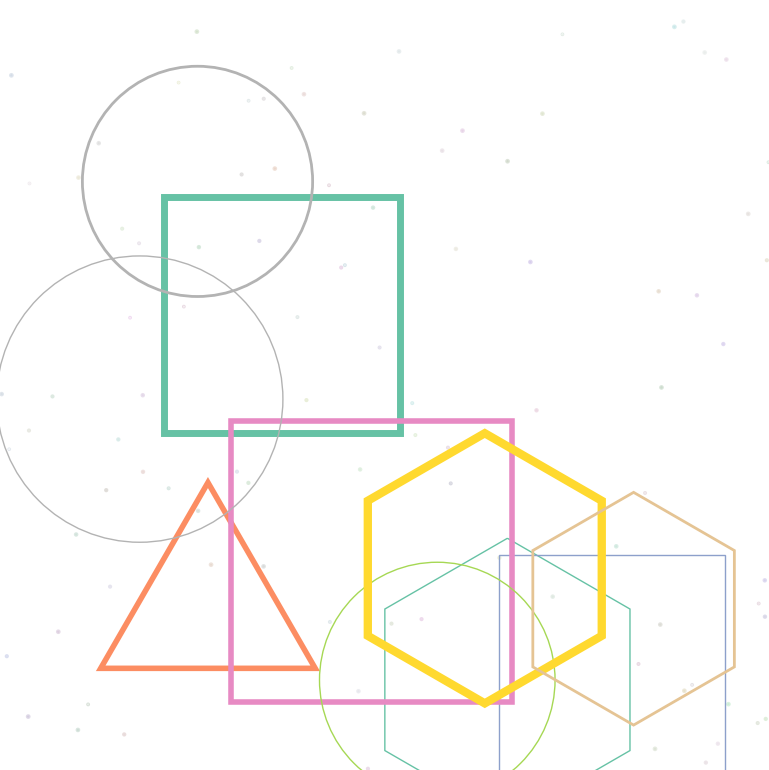[{"shape": "square", "thickness": 2.5, "radius": 0.76, "center": [0.366, 0.591]}, {"shape": "hexagon", "thickness": 0.5, "radius": 0.92, "center": [0.659, 0.117]}, {"shape": "triangle", "thickness": 2, "radius": 0.8, "center": [0.27, 0.212]}, {"shape": "square", "thickness": 0.5, "radius": 0.74, "center": [0.795, 0.133]}, {"shape": "square", "thickness": 2, "radius": 0.91, "center": [0.483, 0.271]}, {"shape": "circle", "thickness": 0.5, "radius": 0.76, "center": [0.568, 0.117]}, {"shape": "hexagon", "thickness": 3, "radius": 0.88, "center": [0.63, 0.262]}, {"shape": "hexagon", "thickness": 1, "radius": 0.76, "center": [0.823, 0.209]}, {"shape": "circle", "thickness": 0.5, "radius": 0.93, "center": [0.181, 0.482]}, {"shape": "circle", "thickness": 1, "radius": 0.75, "center": [0.257, 0.764]}]